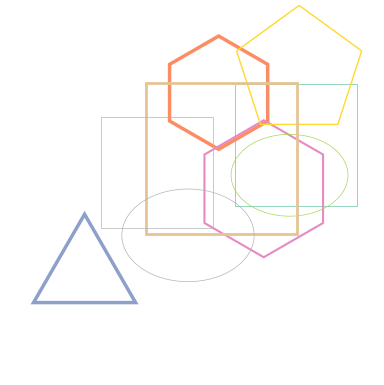[{"shape": "square", "thickness": 0.5, "radius": 0.79, "center": [0.769, 0.622]}, {"shape": "hexagon", "thickness": 2.5, "radius": 0.74, "center": [0.568, 0.759]}, {"shape": "triangle", "thickness": 2.5, "radius": 0.77, "center": [0.22, 0.291]}, {"shape": "hexagon", "thickness": 1.5, "radius": 0.89, "center": [0.685, 0.51]}, {"shape": "oval", "thickness": 0.5, "radius": 0.76, "center": [0.752, 0.545]}, {"shape": "pentagon", "thickness": 1, "radius": 0.85, "center": [0.777, 0.815]}, {"shape": "square", "thickness": 2, "radius": 0.98, "center": [0.575, 0.589]}, {"shape": "square", "thickness": 0.5, "radius": 0.72, "center": [0.408, 0.552]}, {"shape": "oval", "thickness": 0.5, "radius": 0.86, "center": [0.488, 0.389]}]